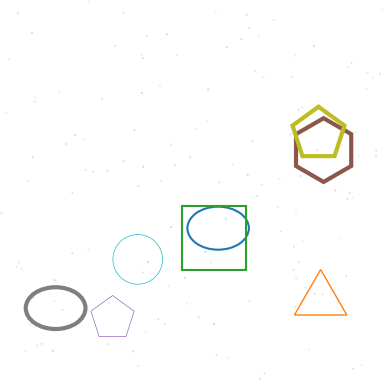[{"shape": "oval", "thickness": 1.5, "radius": 0.4, "center": [0.567, 0.407]}, {"shape": "triangle", "thickness": 1, "radius": 0.39, "center": [0.833, 0.221]}, {"shape": "square", "thickness": 1.5, "radius": 0.41, "center": [0.555, 0.382]}, {"shape": "pentagon", "thickness": 0.5, "radius": 0.3, "center": [0.292, 0.173]}, {"shape": "hexagon", "thickness": 3, "radius": 0.41, "center": [0.841, 0.61]}, {"shape": "oval", "thickness": 3, "radius": 0.39, "center": [0.144, 0.2]}, {"shape": "pentagon", "thickness": 3, "radius": 0.35, "center": [0.827, 0.652]}, {"shape": "circle", "thickness": 0.5, "radius": 0.32, "center": [0.358, 0.326]}]